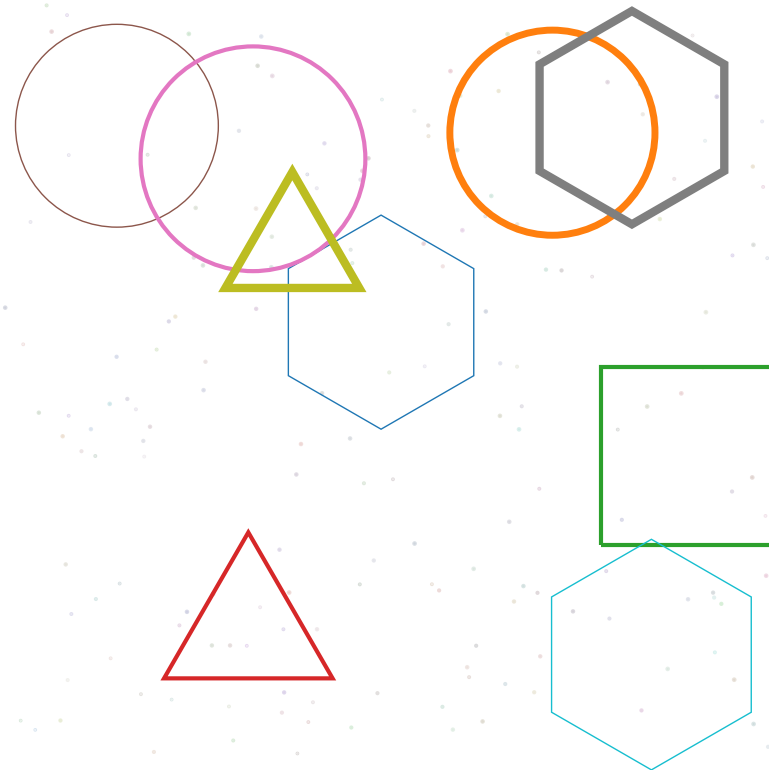[{"shape": "hexagon", "thickness": 0.5, "radius": 0.7, "center": [0.495, 0.582]}, {"shape": "circle", "thickness": 2.5, "radius": 0.67, "center": [0.717, 0.828]}, {"shape": "square", "thickness": 1.5, "radius": 0.58, "center": [0.896, 0.408]}, {"shape": "triangle", "thickness": 1.5, "radius": 0.63, "center": [0.322, 0.182]}, {"shape": "circle", "thickness": 0.5, "radius": 0.66, "center": [0.152, 0.837]}, {"shape": "circle", "thickness": 1.5, "radius": 0.73, "center": [0.329, 0.794]}, {"shape": "hexagon", "thickness": 3, "radius": 0.69, "center": [0.821, 0.847]}, {"shape": "triangle", "thickness": 3, "radius": 0.5, "center": [0.38, 0.676]}, {"shape": "hexagon", "thickness": 0.5, "radius": 0.75, "center": [0.846, 0.15]}]